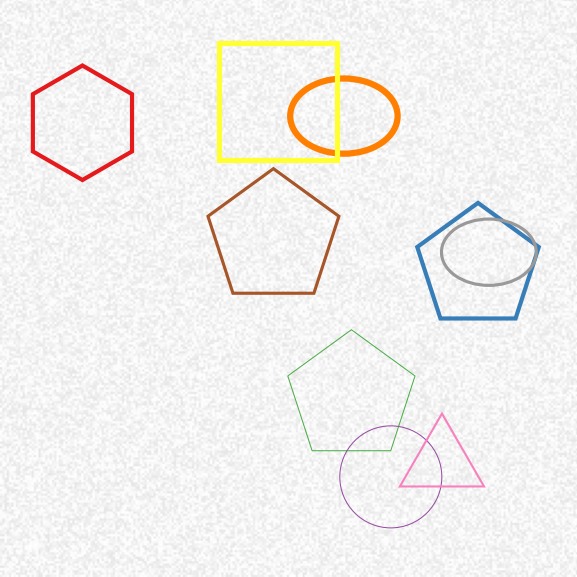[{"shape": "hexagon", "thickness": 2, "radius": 0.5, "center": [0.143, 0.787]}, {"shape": "pentagon", "thickness": 2, "radius": 0.55, "center": [0.828, 0.537]}, {"shape": "pentagon", "thickness": 0.5, "radius": 0.58, "center": [0.609, 0.312]}, {"shape": "circle", "thickness": 0.5, "radius": 0.44, "center": [0.677, 0.173]}, {"shape": "oval", "thickness": 3, "radius": 0.47, "center": [0.596, 0.798]}, {"shape": "square", "thickness": 2.5, "radius": 0.51, "center": [0.481, 0.823]}, {"shape": "pentagon", "thickness": 1.5, "radius": 0.6, "center": [0.473, 0.588]}, {"shape": "triangle", "thickness": 1, "radius": 0.42, "center": [0.765, 0.199]}, {"shape": "oval", "thickness": 1.5, "radius": 0.41, "center": [0.846, 0.562]}]